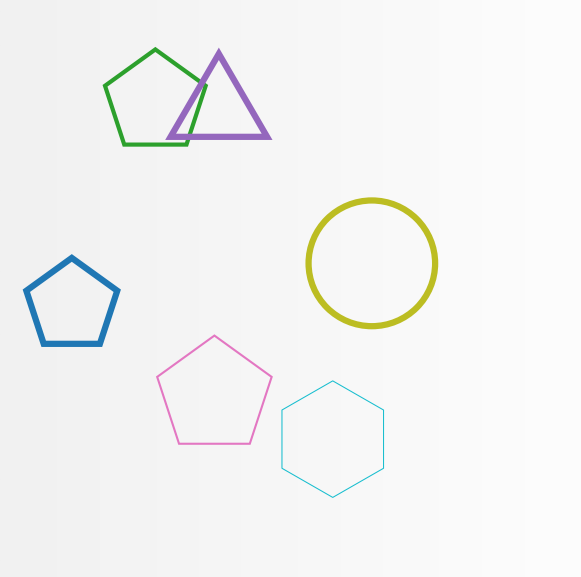[{"shape": "pentagon", "thickness": 3, "radius": 0.41, "center": [0.124, 0.47]}, {"shape": "pentagon", "thickness": 2, "radius": 0.46, "center": [0.267, 0.822]}, {"shape": "triangle", "thickness": 3, "radius": 0.48, "center": [0.376, 0.81]}, {"shape": "pentagon", "thickness": 1, "radius": 0.52, "center": [0.369, 0.314]}, {"shape": "circle", "thickness": 3, "radius": 0.54, "center": [0.64, 0.543]}, {"shape": "hexagon", "thickness": 0.5, "radius": 0.5, "center": [0.572, 0.239]}]